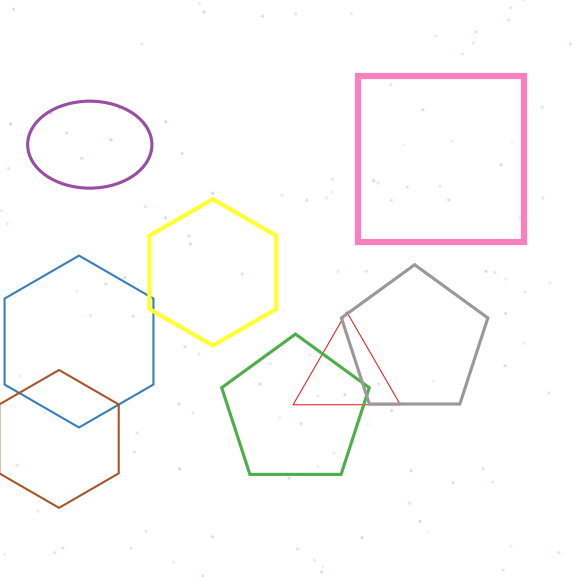[{"shape": "triangle", "thickness": 0.5, "radius": 0.54, "center": [0.6, 0.352]}, {"shape": "hexagon", "thickness": 1, "radius": 0.74, "center": [0.137, 0.408]}, {"shape": "pentagon", "thickness": 1.5, "radius": 0.67, "center": [0.512, 0.286]}, {"shape": "oval", "thickness": 1.5, "radius": 0.54, "center": [0.155, 0.749]}, {"shape": "hexagon", "thickness": 2, "radius": 0.63, "center": [0.369, 0.527]}, {"shape": "hexagon", "thickness": 1, "radius": 0.6, "center": [0.102, 0.239]}, {"shape": "square", "thickness": 3, "radius": 0.72, "center": [0.764, 0.724]}, {"shape": "pentagon", "thickness": 1.5, "radius": 0.67, "center": [0.718, 0.407]}]